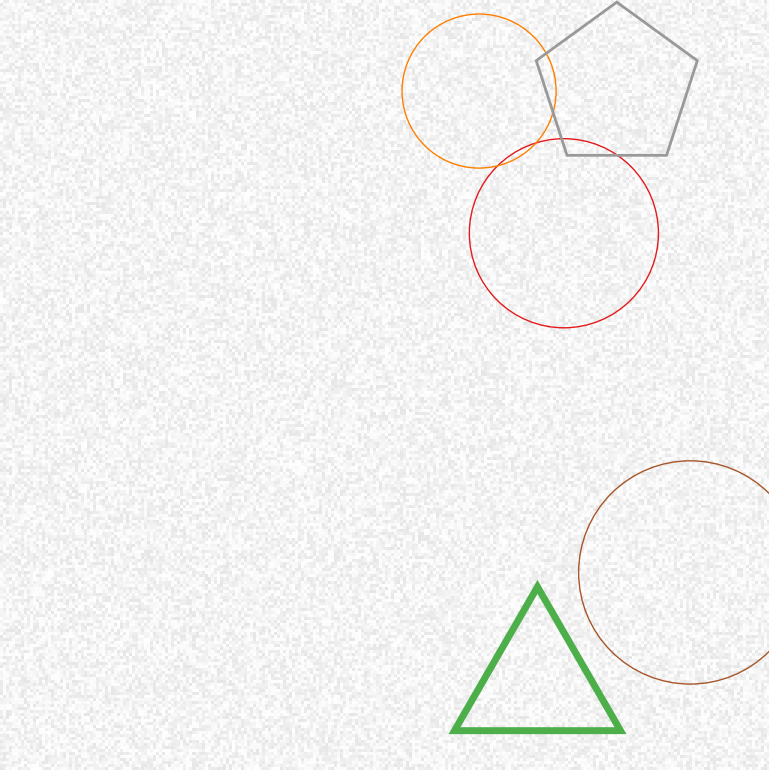[{"shape": "circle", "thickness": 0.5, "radius": 0.61, "center": [0.732, 0.697]}, {"shape": "triangle", "thickness": 2.5, "radius": 0.62, "center": [0.698, 0.113]}, {"shape": "circle", "thickness": 0.5, "radius": 0.5, "center": [0.622, 0.882]}, {"shape": "circle", "thickness": 0.5, "radius": 0.72, "center": [0.896, 0.257]}, {"shape": "pentagon", "thickness": 1, "radius": 0.55, "center": [0.801, 0.887]}]